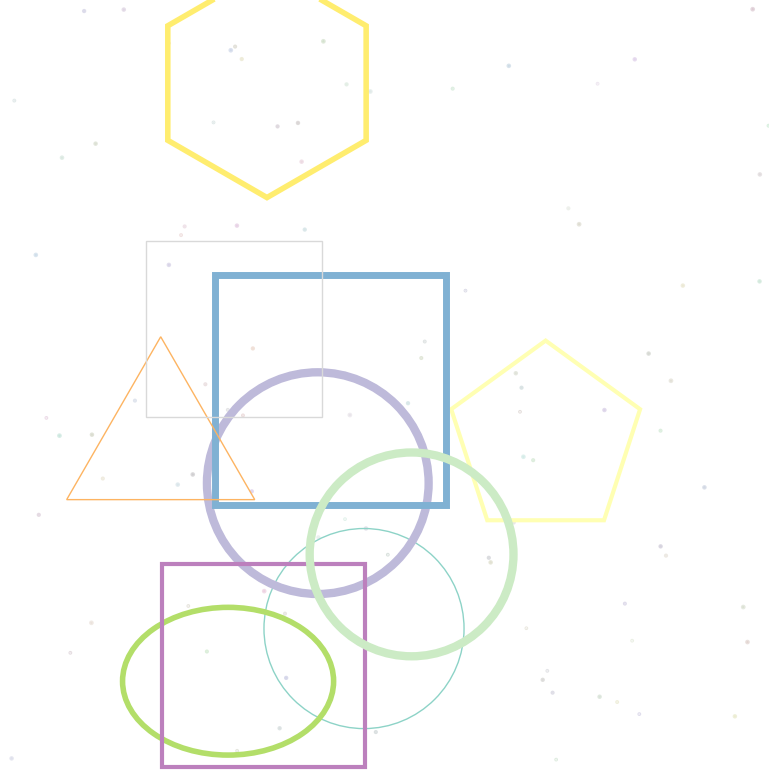[{"shape": "circle", "thickness": 0.5, "radius": 0.65, "center": [0.473, 0.184]}, {"shape": "pentagon", "thickness": 1.5, "radius": 0.64, "center": [0.709, 0.429]}, {"shape": "circle", "thickness": 3, "radius": 0.72, "center": [0.413, 0.373]}, {"shape": "square", "thickness": 2.5, "radius": 0.75, "center": [0.429, 0.493]}, {"shape": "triangle", "thickness": 0.5, "radius": 0.71, "center": [0.209, 0.422]}, {"shape": "oval", "thickness": 2, "radius": 0.69, "center": [0.296, 0.115]}, {"shape": "square", "thickness": 0.5, "radius": 0.57, "center": [0.304, 0.573]}, {"shape": "square", "thickness": 1.5, "radius": 0.66, "center": [0.342, 0.136]}, {"shape": "circle", "thickness": 3, "radius": 0.66, "center": [0.535, 0.28]}, {"shape": "hexagon", "thickness": 2, "radius": 0.74, "center": [0.347, 0.892]}]